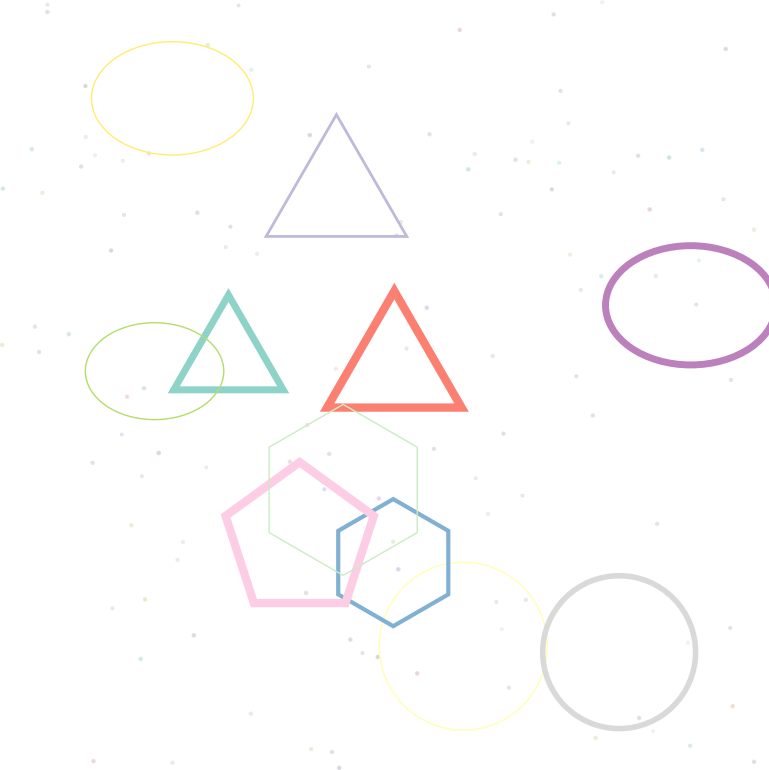[{"shape": "triangle", "thickness": 2.5, "radius": 0.41, "center": [0.297, 0.535]}, {"shape": "circle", "thickness": 0.5, "radius": 0.55, "center": [0.602, 0.161]}, {"shape": "triangle", "thickness": 1, "radius": 0.53, "center": [0.437, 0.746]}, {"shape": "triangle", "thickness": 3, "radius": 0.5, "center": [0.512, 0.521]}, {"shape": "hexagon", "thickness": 1.5, "radius": 0.41, "center": [0.511, 0.269]}, {"shape": "oval", "thickness": 0.5, "radius": 0.45, "center": [0.201, 0.518]}, {"shape": "pentagon", "thickness": 3, "radius": 0.51, "center": [0.389, 0.299]}, {"shape": "circle", "thickness": 2, "radius": 0.5, "center": [0.804, 0.153]}, {"shape": "oval", "thickness": 2.5, "radius": 0.55, "center": [0.897, 0.604]}, {"shape": "hexagon", "thickness": 0.5, "radius": 0.56, "center": [0.446, 0.364]}, {"shape": "oval", "thickness": 0.5, "radius": 0.53, "center": [0.224, 0.872]}]